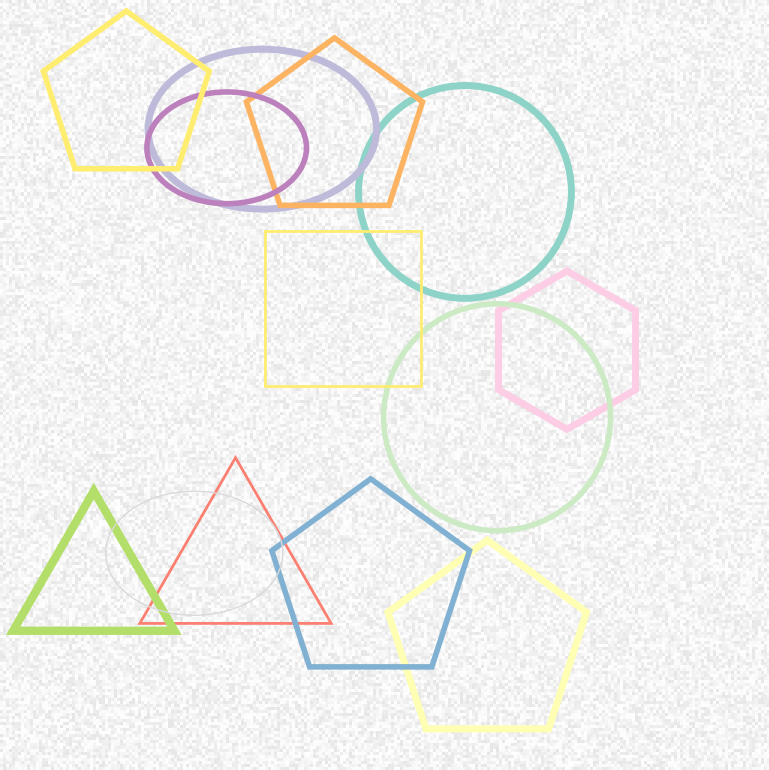[{"shape": "circle", "thickness": 2.5, "radius": 0.69, "center": [0.604, 0.751]}, {"shape": "pentagon", "thickness": 2.5, "radius": 0.68, "center": [0.633, 0.163]}, {"shape": "oval", "thickness": 2.5, "radius": 0.74, "center": [0.341, 0.832]}, {"shape": "triangle", "thickness": 1, "radius": 0.72, "center": [0.306, 0.262]}, {"shape": "pentagon", "thickness": 2, "radius": 0.68, "center": [0.481, 0.243]}, {"shape": "pentagon", "thickness": 2, "radius": 0.6, "center": [0.434, 0.831]}, {"shape": "triangle", "thickness": 3, "radius": 0.6, "center": [0.122, 0.241]}, {"shape": "hexagon", "thickness": 2.5, "radius": 0.51, "center": [0.736, 0.545]}, {"shape": "oval", "thickness": 0.5, "radius": 0.58, "center": [0.252, 0.281]}, {"shape": "oval", "thickness": 2, "radius": 0.52, "center": [0.294, 0.808]}, {"shape": "circle", "thickness": 2, "radius": 0.74, "center": [0.646, 0.458]}, {"shape": "square", "thickness": 1, "radius": 0.5, "center": [0.445, 0.6]}, {"shape": "pentagon", "thickness": 2, "radius": 0.57, "center": [0.164, 0.872]}]